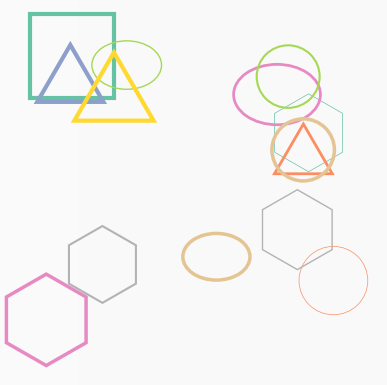[{"shape": "square", "thickness": 3, "radius": 0.54, "center": [0.185, 0.855]}, {"shape": "hexagon", "thickness": 0.5, "radius": 0.51, "center": [0.796, 0.655]}, {"shape": "triangle", "thickness": 2, "radius": 0.43, "center": [0.783, 0.592]}, {"shape": "circle", "thickness": 0.5, "radius": 0.44, "center": [0.86, 0.271]}, {"shape": "triangle", "thickness": 3, "radius": 0.49, "center": [0.182, 0.785]}, {"shape": "hexagon", "thickness": 2.5, "radius": 0.59, "center": [0.119, 0.169]}, {"shape": "oval", "thickness": 2, "radius": 0.56, "center": [0.715, 0.754]}, {"shape": "oval", "thickness": 1, "radius": 0.45, "center": [0.327, 0.831]}, {"shape": "circle", "thickness": 1.5, "radius": 0.41, "center": [0.744, 0.801]}, {"shape": "triangle", "thickness": 3, "radius": 0.59, "center": [0.294, 0.746]}, {"shape": "circle", "thickness": 2.5, "radius": 0.4, "center": [0.782, 0.611]}, {"shape": "oval", "thickness": 2.5, "radius": 0.43, "center": [0.558, 0.333]}, {"shape": "hexagon", "thickness": 1, "radius": 0.52, "center": [0.767, 0.403]}, {"shape": "hexagon", "thickness": 1.5, "radius": 0.5, "center": [0.264, 0.313]}]